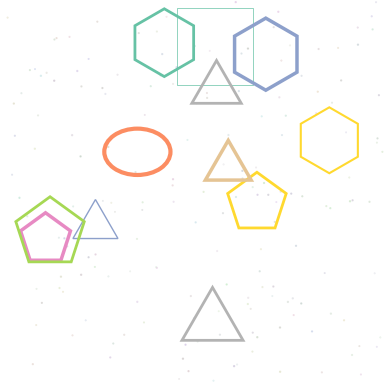[{"shape": "square", "thickness": 0.5, "radius": 0.5, "center": [0.559, 0.879]}, {"shape": "hexagon", "thickness": 2, "radius": 0.44, "center": [0.427, 0.889]}, {"shape": "oval", "thickness": 3, "radius": 0.43, "center": [0.357, 0.606]}, {"shape": "triangle", "thickness": 1, "radius": 0.34, "center": [0.248, 0.414]}, {"shape": "hexagon", "thickness": 2.5, "radius": 0.47, "center": [0.69, 0.859]}, {"shape": "pentagon", "thickness": 2.5, "radius": 0.34, "center": [0.118, 0.379]}, {"shape": "pentagon", "thickness": 2, "radius": 0.47, "center": [0.13, 0.395]}, {"shape": "pentagon", "thickness": 2, "radius": 0.4, "center": [0.667, 0.473]}, {"shape": "hexagon", "thickness": 1.5, "radius": 0.43, "center": [0.855, 0.636]}, {"shape": "triangle", "thickness": 2.5, "radius": 0.34, "center": [0.593, 0.567]}, {"shape": "triangle", "thickness": 2, "radius": 0.37, "center": [0.562, 0.769]}, {"shape": "triangle", "thickness": 2, "radius": 0.46, "center": [0.552, 0.162]}]